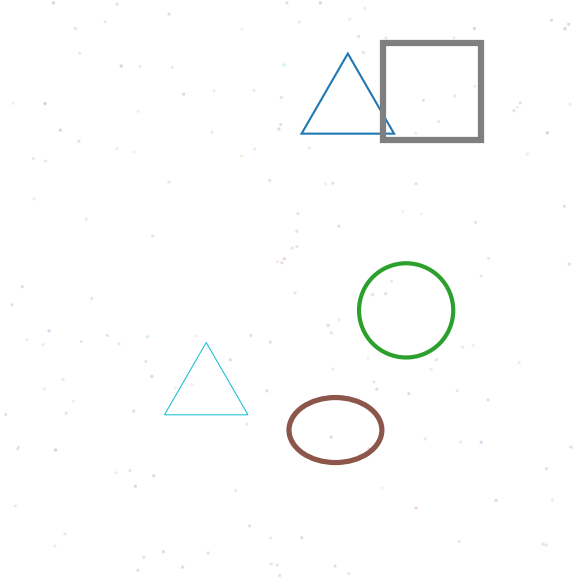[{"shape": "triangle", "thickness": 1, "radius": 0.46, "center": [0.602, 0.814]}, {"shape": "circle", "thickness": 2, "radius": 0.41, "center": [0.703, 0.462]}, {"shape": "oval", "thickness": 2.5, "radius": 0.4, "center": [0.581, 0.254]}, {"shape": "square", "thickness": 3, "radius": 0.42, "center": [0.748, 0.841]}, {"shape": "triangle", "thickness": 0.5, "radius": 0.42, "center": [0.357, 0.323]}]